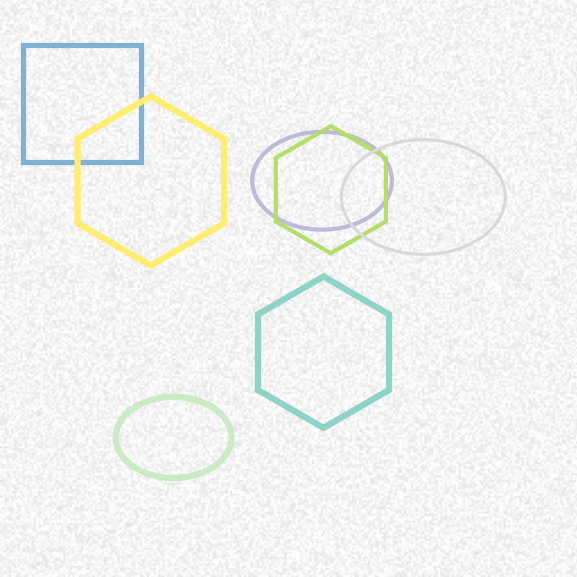[{"shape": "hexagon", "thickness": 3, "radius": 0.66, "center": [0.56, 0.389]}, {"shape": "oval", "thickness": 2, "radius": 0.6, "center": [0.558, 0.686]}, {"shape": "square", "thickness": 2.5, "radius": 0.51, "center": [0.142, 0.82]}, {"shape": "hexagon", "thickness": 2, "radius": 0.55, "center": [0.573, 0.671]}, {"shape": "oval", "thickness": 1.5, "radius": 0.71, "center": [0.733, 0.658]}, {"shape": "oval", "thickness": 3, "radius": 0.5, "center": [0.301, 0.242]}, {"shape": "hexagon", "thickness": 3, "radius": 0.73, "center": [0.261, 0.686]}]